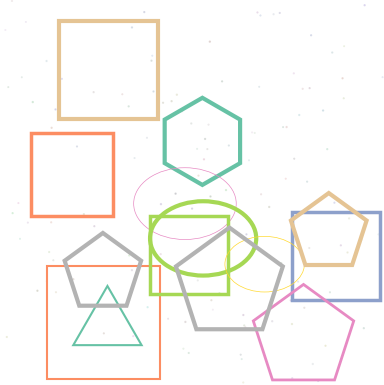[{"shape": "hexagon", "thickness": 3, "radius": 0.57, "center": [0.526, 0.633]}, {"shape": "triangle", "thickness": 1.5, "radius": 0.51, "center": [0.279, 0.155]}, {"shape": "square", "thickness": 1.5, "radius": 0.73, "center": [0.269, 0.162]}, {"shape": "square", "thickness": 2.5, "radius": 0.54, "center": [0.187, 0.547]}, {"shape": "square", "thickness": 2.5, "radius": 0.57, "center": [0.873, 0.335]}, {"shape": "pentagon", "thickness": 2, "radius": 0.69, "center": [0.788, 0.124]}, {"shape": "oval", "thickness": 0.5, "radius": 0.67, "center": [0.48, 0.471]}, {"shape": "oval", "thickness": 3, "radius": 0.69, "center": [0.528, 0.381]}, {"shape": "square", "thickness": 2.5, "radius": 0.51, "center": [0.49, 0.338]}, {"shape": "oval", "thickness": 0.5, "radius": 0.52, "center": [0.687, 0.314]}, {"shape": "square", "thickness": 3, "radius": 0.64, "center": [0.282, 0.818]}, {"shape": "pentagon", "thickness": 3, "radius": 0.52, "center": [0.854, 0.395]}, {"shape": "pentagon", "thickness": 3, "radius": 0.73, "center": [0.596, 0.263]}, {"shape": "pentagon", "thickness": 3, "radius": 0.52, "center": [0.267, 0.29]}]